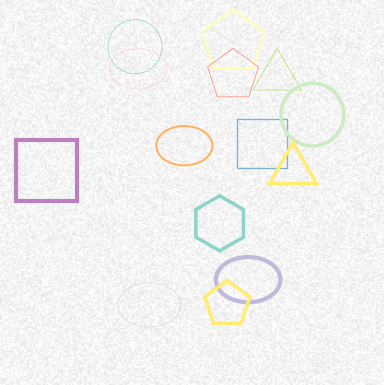[{"shape": "hexagon", "thickness": 2.5, "radius": 0.36, "center": [0.571, 0.42]}, {"shape": "circle", "thickness": 0.5, "radius": 0.35, "center": [0.351, 0.879]}, {"shape": "pentagon", "thickness": 1.5, "radius": 0.43, "center": [0.606, 0.89]}, {"shape": "oval", "thickness": 3, "radius": 0.42, "center": [0.645, 0.274]}, {"shape": "pentagon", "thickness": 0.5, "radius": 0.35, "center": [0.605, 0.805]}, {"shape": "square", "thickness": 1, "radius": 0.32, "center": [0.681, 0.628]}, {"shape": "oval", "thickness": 1.5, "radius": 0.36, "center": [0.479, 0.622]}, {"shape": "triangle", "thickness": 0.5, "radius": 0.36, "center": [0.72, 0.802]}, {"shape": "oval", "thickness": 0.5, "radius": 0.37, "center": [0.358, 0.821]}, {"shape": "oval", "thickness": 0.5, "radius": 0.41, "center": [0.388, 0.208]}, {"shape": "square", "thickness": 3, "radius": 0.4, "center": [0.122, 0.557]}, {"shape": "circle", "thickness": 2.5, "radius": 0.41, "center": [0.811, 0.702]}, {"shape": "pentagon", "thickness": 2.5, "radius": 0.31, "center": [0.59, 0.21]}, {"shape": "triangle", "thickness": 2.5, "radius": 0.35, "center": [0.761, 0.559]}]